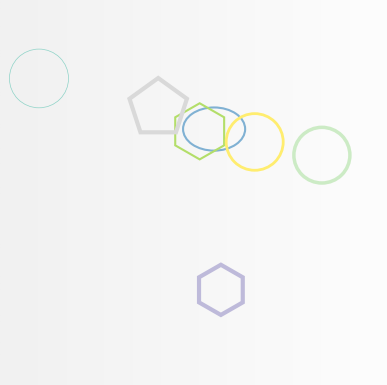[{"shape": "circle", "thickness": 0.5, "radius": 0.38, "center": [0.101, 0.796]}, {"shape": "hexagon", "thickness": 3, "radius": 0.33, "center": [0.57, 0.247]}, {"shape": "oval", "thickness": 1.5, "radius": 0.4, "center": [0.553, 0.665]}, {"shape": "hexagon", "thickness": 1.5, "radius": 0.36, "center": [0.515, 0.659]}, {"shape": "pentagon", "thickness": 3, "radius": 0.39, "center": [0.408, 0.719]}, {"shape": "circle", "thickness": 2.5, "radius": 0.36, "center": [0.831, 0.597]}, {"shape": "circle", "thickness": 2, "radius": 0.37, "center": [0.657, 0.631]}]